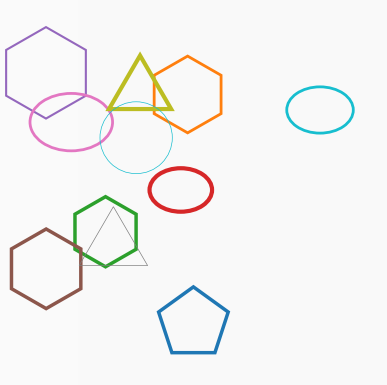[{"shape": "pentagon", "thickness": 2.5, "radius": 0.47, "center": [0.499, 0.16]}, {"shape": "hexagon", "thickness": 2, "radius": 0.5, "center": [0.484, 0.755]}, {"shape": "hexagon", "thickness": 2.5, "radius": 0.46, "center": [0.272, 0.398]}, {"shape": "oval", "thickness": 3, "radius": 0.4, "center": [0.467, 0.507]}, {"shape": "hexagon", "thickness": 1.5, "radius": 0.59, "center": [0.119, 0.811]}, {"shape": "hexagon", "thickness": 2.5, "radius": 0.52, "center": [0.119, 0.302]}, {"shape": "oval", "thickness": 2, "radius": 0.53, "center": [0.184, 0.683]}, {"shape": "triangle", "thickness": 0.5, "radius": 0.51, "center": [0.293, 0.361]}, {"shape": "triangle", "thickness": 3, "radius": 0.46, "center": [0.361, 0.763]}, {"shape": "circle", "thickness": 0.5, "radius": 0.47, "center": [0.351, 0.642]}, {"shape": "oval", "thickness": 2, "radius": 0.43, "center": [0.826, 0.714]}]